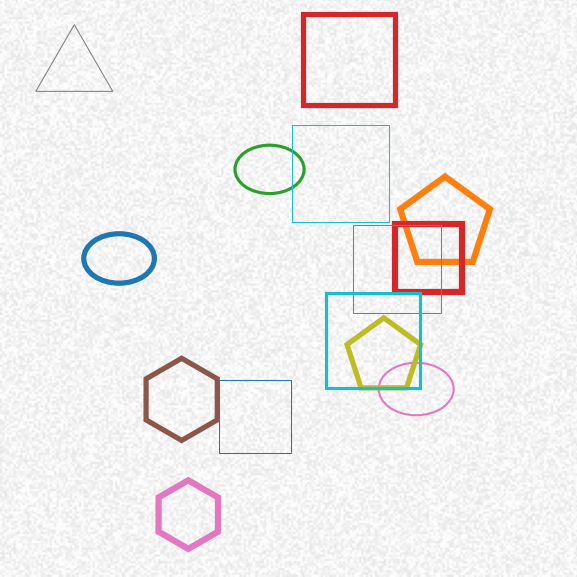[{"shape": "square", "thickness": 0.5, "radius": 0.31, "center": [0.442, 0.278]}, {"shape": "oval", "thickness": 2.5, "radius": 0.31, "center": [0.206, 0.552]}, {"shape": "pentagon", "thickness": 3, "radius": 0.41, "center": [0.771, 0.612]}, {"shape": "oval", "thickness": 1.5, "radius": 0.3, "center": [0.467, 0.706]}, {"shape": "square", "thickness": 3, "radius": 0.29, "center": [0.741, 0.553]}, {"shape": "square", "thickness": 2.5, "radius": 0.4, "center": [0.604, 0.896]}, {"shape": "square", "thickness": 0.5, "radius": 0.38, "center": [0.688, 0.534]}, {"shape": "hexagon", "thickness": 2.5, "radius": 0.36, "center": [0.315, 0.308]}, {"shape": "hexagon", "thickness": 3, "radius": 0.3, "center": [0.326, 0.108]}, {"shape": "oval", "thickness": 1, "radius": 0.32, "center": [0.721, 0.326]}, {"shape": "triangle", "thickness": 0.5, "radius": 0.38, "center": [0.129, 0.879]}, {"shape": "pentagon", "thickness": 2.5, "radius": 0.34, "center": [0.665, 0.382]}, {"shape": "square", "thickness": 1.5, "radius": 0.41, "center": [0.645, 0.41]}, {"shape": "square", "thickness": 0.5, "radius": 0.42, "center": [0.589, 0.699]}]